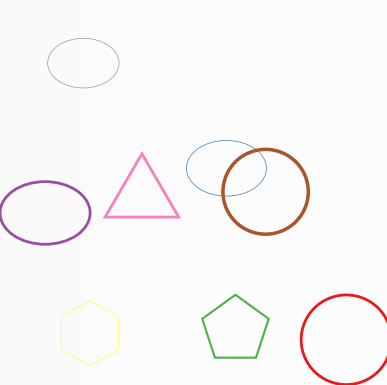[{"shape": "circle", "thickness": 2, "radius": 0.58, "center": [0.894, 0.117]}, {"shape": "oval", "thickness": 0.5, "radius": 0.52, "center": [0.584, 0.563]}, {"shape": "pentagon", "thickness": 1.5, "radius": 0.45, "center": [0.608, 0.144]}, {"shape": "oval", "thickness": 2, "radius": 0.58, "center": [0.116, 0.447]}, {"shape": "hexagon", "thickness": 0.5, "radius": 0.42, "center": [0.232, 0.135]}, {"shape": "circle", "thickness": 2.5, "radius": 0.55, "center": [0.685, 0.502]}, {"shape": "triangle", "thickness": 2, "radius": 0.55, "center": [0.366, 0.491]}, {"shape": "oval", "thickness": 0.5, "radius": 0.46, "center": [0.215, 0.836]}]